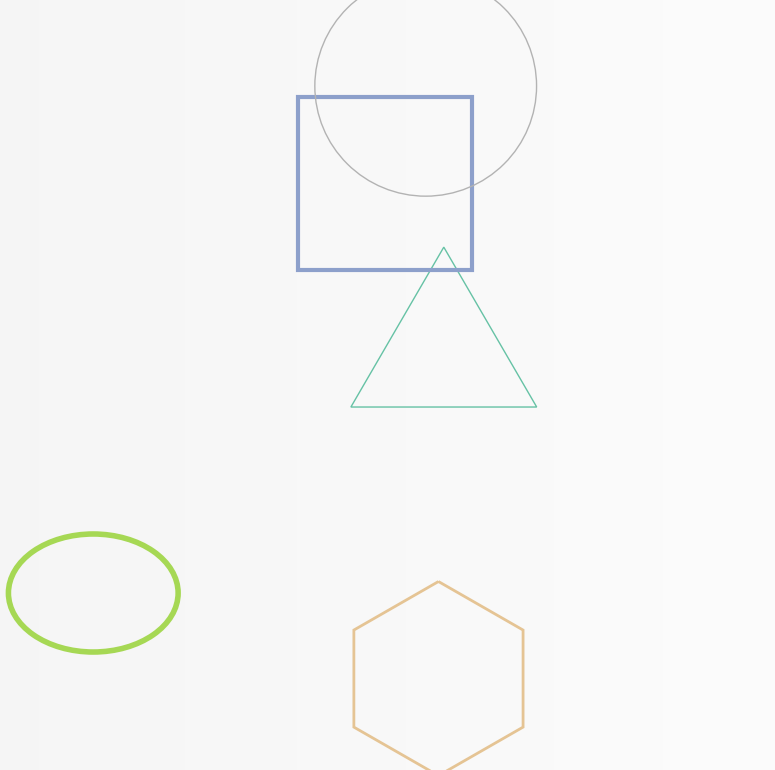[{"shape": "triangle", "thickness": 0.5, "radius": 0.69, "center": [0.573, 0.541]}, {"shape": "square", "thickness": 1.5, "radius": 0.56, "center": [0.496, 0.762]}, {"shape": "oval", "thickness": 2, "radius": 0.55, "center": [0.12, 0.23]}, {"shape": "hexagon", "thickness": 1, "radius": 0.63, "center": [0.566, 0.119]}, {"shape": "circle", "thickness": 0.5, "radius": 0.72, "center": [0.549, 0.888]}]